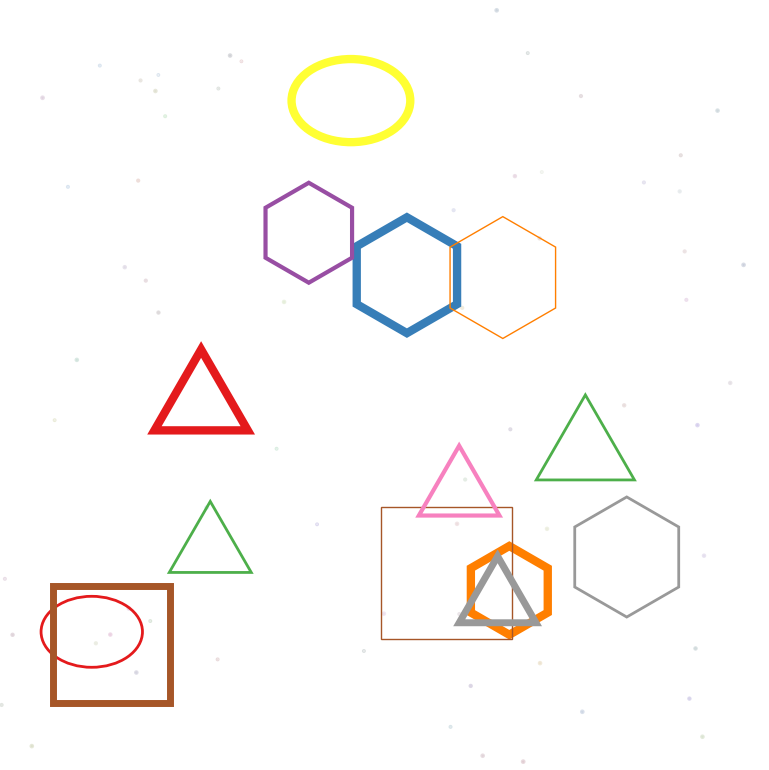[{"shape": "triangle", "thickness": 3, "radius": 0.35, "center": [0.261, 0.476]}, {"shape": "oval", "thickness": 1, "radius": 0.33, "center": [0.119, 0.179]}, {"shape": "hexagon", "thickness": 3, "radius": 0.38, "center": [0.528, 0.643]}, {"shape": "triangle", "thickness": 1, "radius": 0.37, "center": [0.76, 0.414]}, {"shape": "triangle", "thickness": 1, "radius": 0.31, "center": [0.273, 0.287]}, {"shape": "hexagon", "thickness": 1.5, "radius": 0.32, "center": [0.401, 0.698]}, {"shape": "hexagon", "thickness": 0.5, "radius": 0.4, "center": [0.653, 0.64]}, {"shape": "hexagon", "thickness": 3, "radius": 0.29, "center": [0.661, 0.233]}, {"shape": "oval", "thickness": 3, "radius": 0.39, "center": [0.456, 0.869]}, {"shape": "square", "thickness": 0.5, "radius": 0.43, "center": [0.58, 0.256]}, {"shape": "square", "thickness": 2.5, "radius": 0.38, "center": [0.145, 0.163]}, {"shape": "triangle", "thickness": 1.5, "radius": 0.3, "center": [0.596, 0.361]}, {"shape": "hexagon", "thickness": 1, "radius": 0.39, "center": [0.814, 0.277]}, {"shape": "triangle", "thickness": 2.5, "radius": 0.29, "center": [0.646, 0.22]}]